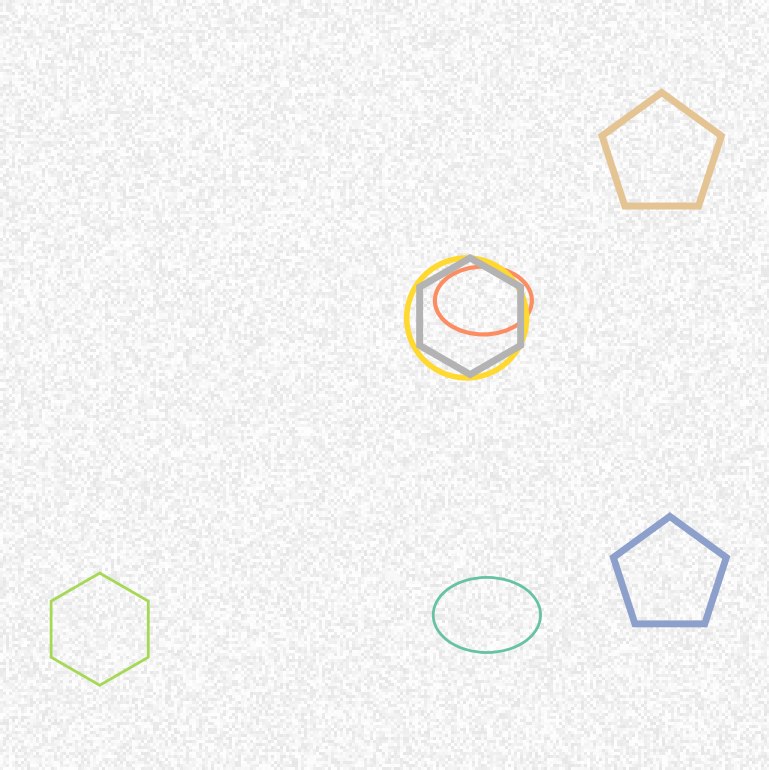[{"shape": "oval", "thickness": 1, "radius": 0.35, "center": [0.632, 0.201]}, {"shape": "oval", "thickness": 1.5, "radius": 0.31, "center": [0.628, 0.61]}, {"shape": "pentagon", "thickness": 2.5, "radius": 0.39, "center": [0.87, 0.252]}, {"shape": "hexagon", "thickness": 1, "radius": 0.36, "center": [0.129, 0.183]}, {"shape": "circle", "thickness": 2, "radius": 0.39, "center": [0.606, 0.587]}, {"shape": "pentagon", "thickness": 2.5, "radius": 0.41, "center": [0.859, 0.798]}, {"shape": "hexagon", "thickness": 2.5, "radius": 0.38, "center": [0.611, 0.589]}]